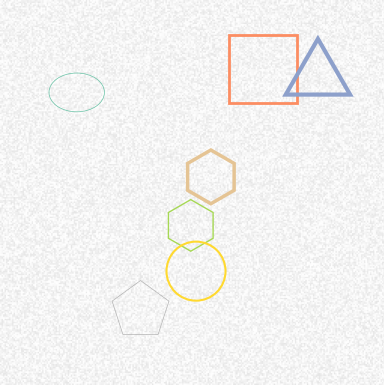[{"shape": "oval", "thickness": 0.5, "radius": 0.36, "center": [0.199, 0.76]}, {"shape": "square", "thickness": 2, "radius": 0.44, "center": [0.683, 0.82]}, {"shape": "triangle", "thickness": 3, "radius": 0.48, "center": [0.826, 0.803]}, {"shape": "hexagon", "thickness": 1, "radius": 0.33, "center": [0.495, 0.415]}, {"shape": "circle", "thickness": 1.5, "radius": 0.38, "center": [0.509, 0.296]}, {"shape": "hexagon", "thickness": 2.5, "radius": 0.35, "center": [0.548, 0.541]}, {"shape": "pentagon", "thickness": 0.5, "radius": 0.39, "center": [0.365, 0.194]}]